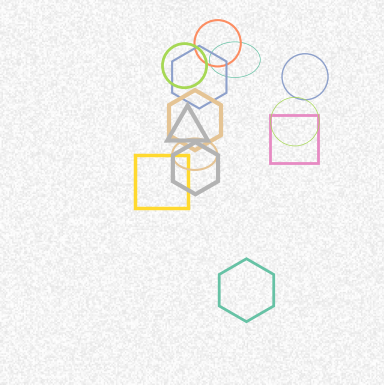[{"shape": "oval", "thickness": 0.5, "radius": 0.33, "center": [0.61, 0.845]}, {"shape": "hexagon", "thickness": 2, "radius": 0.41, "center": [0.64, 0.246]}, {"shape": "circle", "thickness": 1.5, "radius": 0.3, "center": [0.565, 0.888]}, {"shape": "hexagon", "thickness": 1.5, "radius": 0.41, "center": [0.518, 0.8]}, {"shape": "circle", "thickness": 1, "radius": 0.3, "center": [0.792, 0.801]}, {"shape": "square", "thickness": 2, "radius": 0.31, "center": [0.764, 0.639]}, {"shape": "circle", "thickness": 2, "radius": 0.29, "center": [0.479, 0.829]}, {"shape": "circle", "thickness": 0.5, "radius": 0.32, "center": [0.766, 0.684]}, {"shape": "square", "thickness": 2.5, "radius": 0.34, "center": [0.42, 0.529]}, {"shape": "oval", "thickness": 1.5, "radius": 0.29, "center": [0.506, 0.599]}, {"shape": "hexagon", "thickness": 3, "radius": 0.39, "center": [0.507, 0.688]}, {"shape": "hexagon", "thickness": 3, "radius": 0.34, "center": [0.508, 0.563]}, {"shape": "triangle", "thickness": 3, "radius": 0.3, "center": [0.487, 0.665]}]